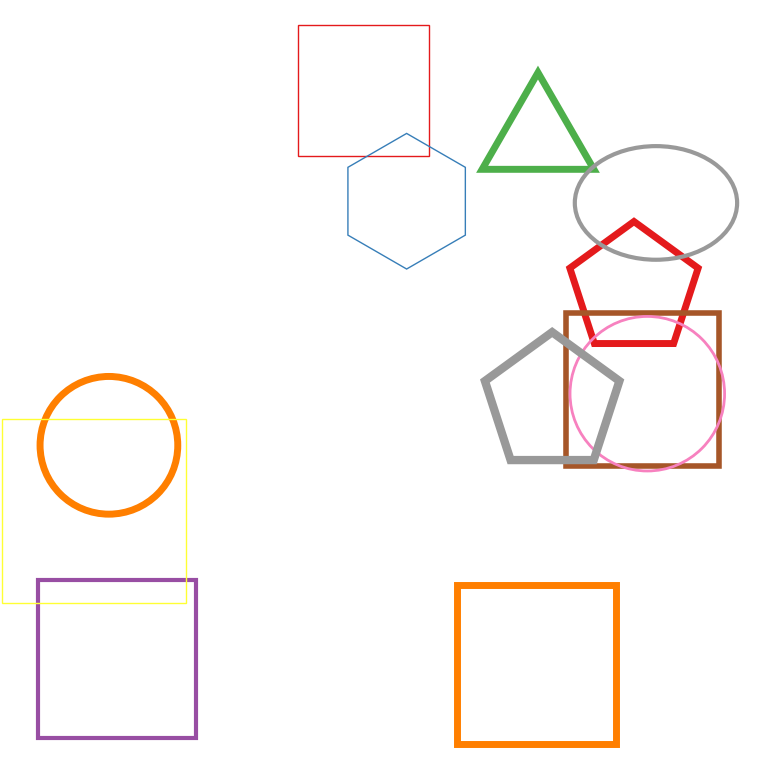[{"shape": "square", "thickness": 0.5, "radius": 0.43, "center": [0.472, 0.882]}, {"shape": "pentagon", "thickness": 2.5, "radius": 0.44, "center": [0.823, 0.625]}, {"shape": "hexagon", "thickness": 0.5, "radius": 0.44, "center": [0.528, 0.739]}, {"shape": "triangle", "thickness": 2.5, "radius": 0.42, "center": [0.699, 0.822]}, {"shape": "square", "thickness": 1.5, "radius": 0.51, "center": [0.152, 0.145]}, {"shape": "square", "thickness": 2.5, "radius": 0.52, "center": [0.697, 0.137]}, {"shape": "circle", "thickness": 2.5, "radius": 0.45, "center": [0.141, 0.422]}, {"shape": "square", "thickness": 0.5, "radius": 0.6, "center": [0.123, 0.336]}, {"shape": "square", "thickness": 2, "radius": 0.5, "center": [0.835, 0.495]}, {"shape": "circle", "thickness": 1, "radius": 0.5, "center": [0.841, 0.489]}, {"shape": "oval", "thickness": 1.5, "radius": 0.53, "center": [0.852, 0.736]}, {"shape": "pentagon", "thickness": 3, "radius": 0.46, "center": [0.717, 0.477]}]